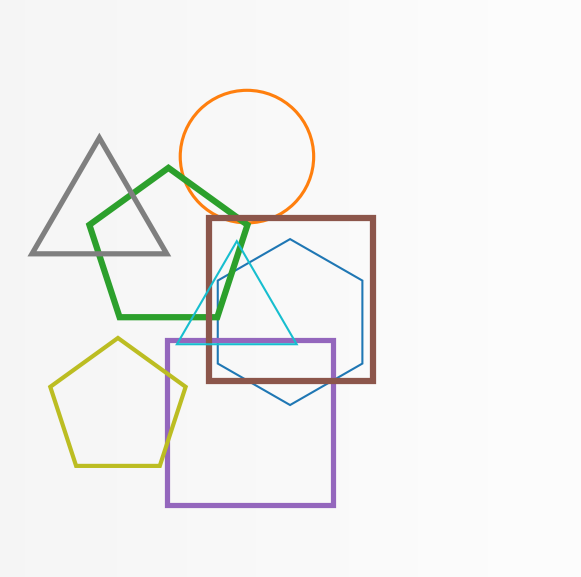[{"shape": "hexagon", "thickness": 1, "radius": 0.72, "center": [0.499, 0.441]}, {"shape": "circle", "thickness": 1.5, "radius": 0.57, "center": [0.425, 0.728]}, {"shape": "pentagon", "thickness": 3, "radius": 0.71, "center": [0.29, 0.566]}, {"shape": "square", "thickness": 2.5, "radius": 0.72, "center": [0.43, 0.268]}, {"shape": "square", "thickness": 3, "radius": 0.71, "center": [0.501, 0.481]}, {"shape": "triangle", "thickness": 2.5, "radius": 0.67, "center": [0.171, 0.627]}, {"shape": "pentagon", "thickness": 2, "radius": 0.61, "center": [0.203, 0.291]}, {"shape": "triangle", "thickness": 1, "radius": 0.59, "center": [0.407, 0.463]}]